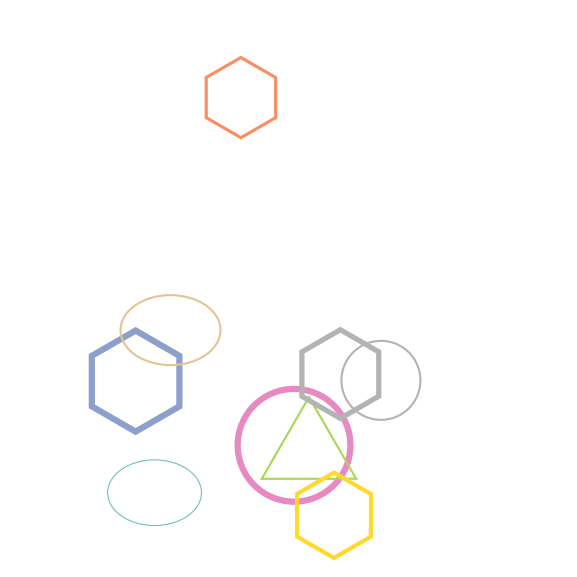[{"shape": "oval", "thickness": 0.5, "radius": 0.41, "center": [0.268, 0.146]}, {"shape": "hexagon", "thickness": 1.5, "radius": 0.35, "center": [0.417, 0.83]}, {"shape": "hexagon", "thickness": 3, "radius": 0.44, "center": [0.235, 0.339]}, {"shape": "circle", "thickness": 3, "radius": 0.49, "center": [0.509, 0.228]}, {"shape": "triangle", "thickness": 1, "radius": 0.47, "center": [0.535, 0.217]}, {"shape": "hexagon", "thickness": 2, "radius": 0.37, "center": [0.578, 0.107]}, {"shape": "oval", "thickness": 1, "radius": 0.43, "center": [0.295, 0.428]}, {"shape": "hexagon", "thickness": 2.5, "radius": 0.38, "center": [0.589, 0.351]}, {"shape": "circle", "thickness": 1, "radius": 0.34, "center": [0.66, 0.341]}]